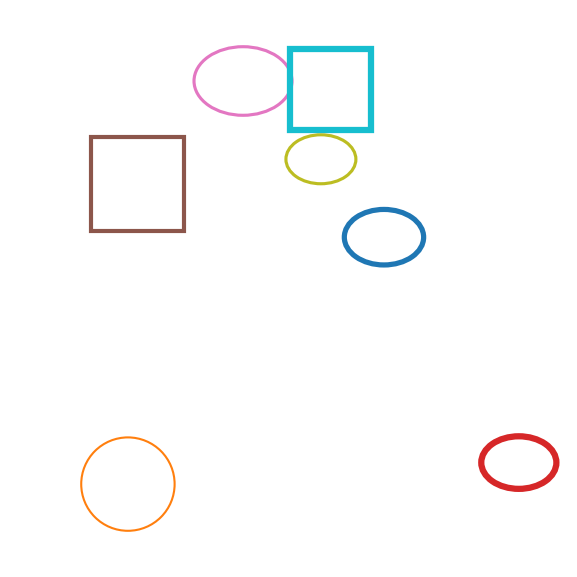[{"shape": "oval", "thickness": 2.5, "radius": 0.34, "center": [0.665, 0.588]}, {"shape": "circle", "thickness": 1, "radius": 0.4, "center": [0.222, 0.161]}, {"shape": "oval", "thickness": 3, "radius": 0.33, "center": [0.898, 0.198]}, {"shape": "square", "thickness": 2, "radius": 0.4, "center": [0.238, 0.681]}, {"shape": "oval", "thickness": 1.5, "radius": 0.42, "center": [0.421, 0.859]}, {"shape": "oval", "thickness": 1.5, "radius": 0.3, "center": [0.556, 0.723]}, {"shape": "square", "thickness": 3, "radius": 0.35, "center": [0.573, 0.844]}]